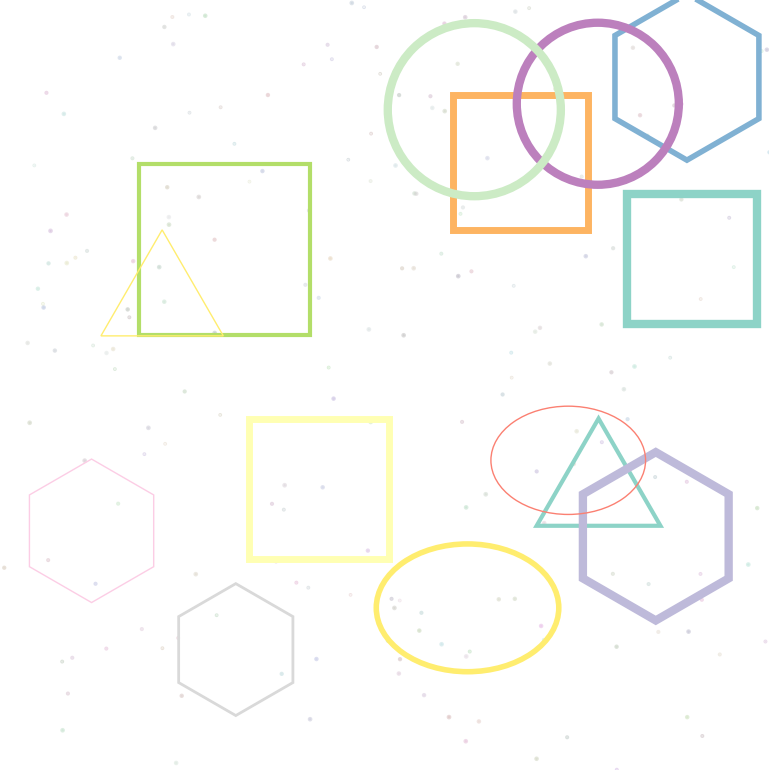[{"shape": "triangle", "thickness": 1.5, "radius": 0.46, "center": [0.777, 0.364]}, {"shape": "square", "thickness": 3, "radius": 0.42, "center": [0.899, 0.663]}, {"shape": "square", "thickness": 2.5, "radius": 0.45, "center": [0.414, 0.365]}, {"shape": "hexagon", "thickness": 3, "radius": 0.55, "center": [0.852, 0.304]}, {"shape": "oval", "thickness": 0.5, "radius": 0.5, "center": [0.738, 0.402]}, {"shape": "hexagon", "thickness": 2, "radius": 0.54, "center": [0.892, 0.9]}, {"shape": "square", "thickness": 2.5, "radius": 0.44, "center": [0.676, 0.788]}, {"shape": "square", "thickness": 1.5, "radius": 0.55, "center": [0.292, 0.676]}, {"shape": "hexagon", "thickness": 0.5, "radius": 0.47, "center": [0.119, 0.311]}, {"shape": "hexagon", "thickness": 1, "radius": 0.43, "center": [0.306, 0.156]}, {"shape": "circle", "thickness": 3, "radius": 0.53, "center": [0.776, 0.865]}, {"shape": "circle", "thickness": 3, "radius": 0.56, "center": [0.616, 0.858]}, {"shape": "triangle", "thickness": 0.5, "radius": 0.46, "center": [0.211, 0.61]}, {"shape": "oval", "thickness": 2, "radius": 0.59, "center": [0.607, 0.211]}]